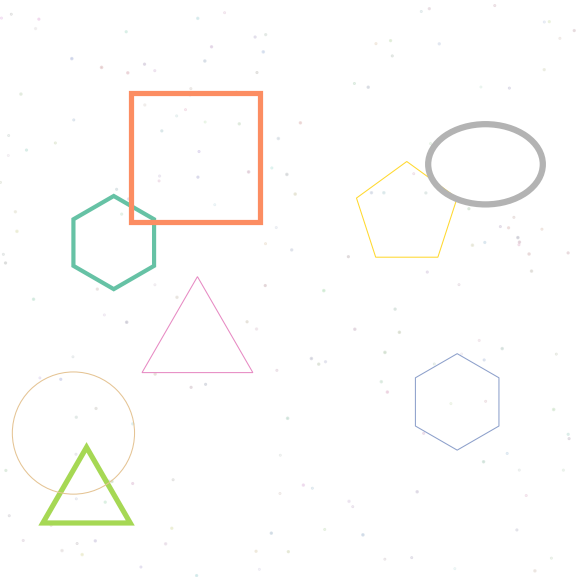[{"shape": "hexagon", "thickness": 2, "radius": 0.4, "center": [0.197, 0.579]}, {"shape": "square", "thickness": 2.5, "radius": 0.56, "center": [0.339, 0.726]}, {"shape": "hexagon", "thickness": 0.5, "radius": 0.42, "center": [0.792, 0.303]}, {"shape": "triangle", "thickness": 0.5, "radius": 0.55, "center": [0.342, 0.409]}, {"shape": "triangle", "thickness": 2.5, "radius": 0.44, "center": [0.15, 0.137]}, {"shape": "pentagon", "thickness": 0.5, "radius": 0.46, "center": [0.704, 0.628]}, {"shape": "circle", "thickness": 0.5, "radius": 0.53, "center": [0.127, 0.249]}, {"shape": "oval", "thickness": 3, "radius": 0.5, "center": [0.841, 0.715]}]